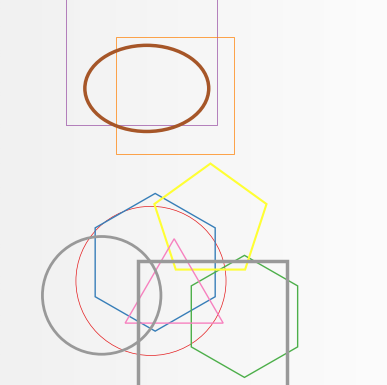[{"shape": "circle", "thickness": 0.5, "radius": 0.97, "center": [0.39, 0.27]}, {"shape": "hexagon", "thickness": 1, "radius": 0.89, "center": [0.4, 0.319]}, {"shape": "hexagon", "thickness": 1, "radius": 0.79, "center": [0.631, 0.178]}, {"shape": "square", "thickness": 0.5, "radius": 0.98, "center": [0.365, 0.871]}, {"shape": "square", "thickness": 0.5, "radius": 0.76, "center": [0.451, 0.753]}, {"shape": "pentagon", "thickness": 1.5, "radius": 0.76, "center": [0.543, 0.423]}, {"shape": "oval", "thickness": 2.5, "radius": 0.8, "center": [0.379, 0.77]}, {"shape": "triangle", "thickness": 1, "radius": 0.73, "center": [0.449, 0.234]}, {"shape": "circle", "thickness": 2, "radius": 0.76, "center": [0.262, 0.233]}, {"shape": "square", "thickness": 2.5, "radius": 0.96, "center": [0.548, 0.129]}]